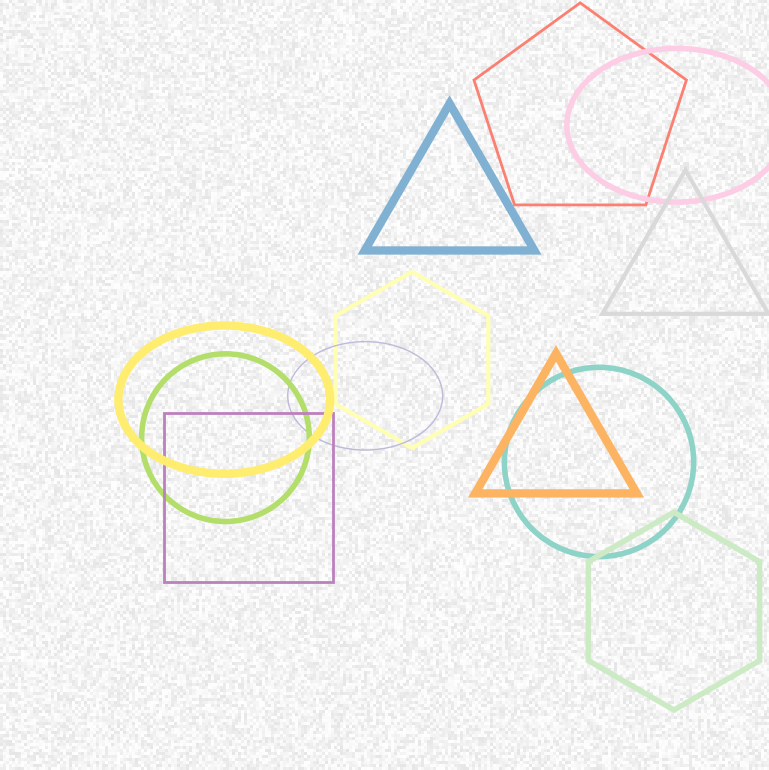[{"shape": "circle", "thickness": 2, "radius": 0.61, "center": [0.778, 0.4]}, {"shape": "hexagon", "thickness": 1.5, "radius": 0.57, "center": [0.535, 0.533]}, {"shape": "oval", "thickness": 0.5, "radius": 0.5, "center": [0.474, 0.486]}, {"shape": "pentagon", "thickness": 1, "radius": 0.73, "center": [0.754, 0.851]}, {"shape": "triangle", "thickness": 3, "radius": 0.64, "center": [0.584, 0.738]}, {"shape": "triangle", "thickness": 3, "radius": 0.61, "center": [0.722, 0.42]}, {"shape": "circle", "thickness": 2, "radius": 0.54, "center": [0.293, 0.432]}, {"shape": "oval", "thickness": 2, "radius": 0.71, "center": [0.879, 0.837]}, {"shape": "triangle", "thickness": 1.5, "radius": 0.62, "center": [0.89, 0.655]}, {"shape": "square", "thickness": 1, "radius": 0.55, "center": [0.323, 0.354]}, {"shape": "hexagon", "thickness": 2, "radius": 0.64, "center": [0.875, 0.206]}, {"shape": "oval", "thickness": 3, "radius": 0.69, "center": [0.291, 0.481]}]